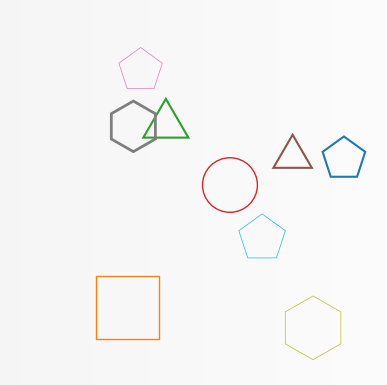[{"shape": "pentagon", "thickness": 1.5, "radius": 0.29, "center": [0.888, 0.588]}, {"shape": "square", "thickness": 1, "radius": 0.41, "center": [0.328, 0.201]}, {"shape": "triangle", "thickness": 1.5, "radius": 0.34, "center": [0.428, 0.676]}, {"shape": "circle", "thickness": 1, "radius": 0.35, "center": [0.593, 0.519]}, {"shape": "triangle", "thickness": 1.5, "radius": 0.29, "center": [0.755, 0.593]}, {"shape": "pentagon", "thickness": 0.5, "radius": 0.29, "center": [0.363, 0.818]}, {"shape": "hexagon", "thickness": 2, "radius": 0.33, "center": [0.344, 0.672]}, {"shape": "hexagon", "thickness": 0.5, "radius": 0.41, "center": [0.808, 0.148]}, {"shape": "pentagon", "thickness": 0.5, "radius": 0.32, "center": [0.676, 0.381]}]